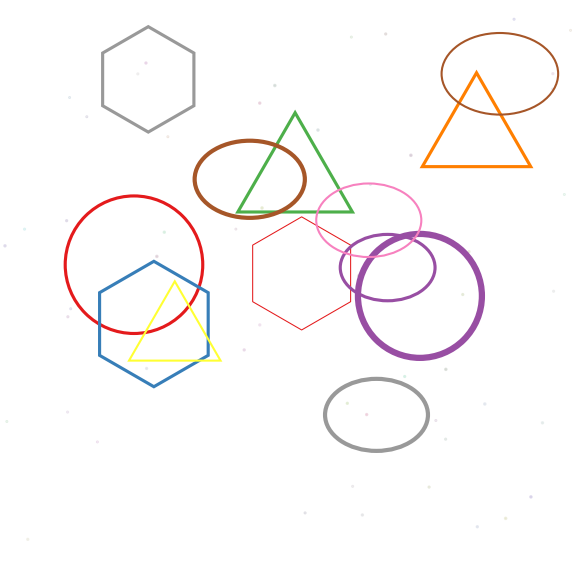[{"shape": "hexagon", "thickness": 0.5, "radius": 0.49, "center": [0.522, 0.526]}, {"shape": "circle", "thickness": 1.5, "radius": 0.6, "center": [0.232, 0.541]}, {"shape": "hexagon", "thickness": 1.5, "radius": 0.54, "center": [0.266, 0.438]}, {"shape": "triangle", "thickness": 1.5, "radius": 0.57, "center": [0.511, 0.689]}, {"shape": "circle", "thickness": 3, "radius": 0.54, "center": [0.727, 0.487]}, {"shape": "oval", "thickness": 1.5, "radius": 0.41, "center": [0.671, 0.536]}, {"shape": "triangle", "thickness": 1.5, "radius": 0.54, "center": [0.825, 0.765]}, {"shape": "triangle", "thickness": 1, "radius": 0.46, "center": [0.303, 0.42]}, {"shape": "oval", "thickness": 2, "radius": 0.48, "center": [0.432, 0.689]}, {"shape": "oval", "thickness": 1, "radius": 0.5, "center": [0.866, 0.871]}, {"shape": "oval", "thickness": 1, "radius": 0.45, "center": [0.639, 0.618]}, {"shape": "hexagon", "thickness": 1.5, "radius": 0.46, "center": [0.257, 0.862]}, {"shape": "oval", "thickness": 2, "radius": 0.45, "center": [0.652, 0.281]}]